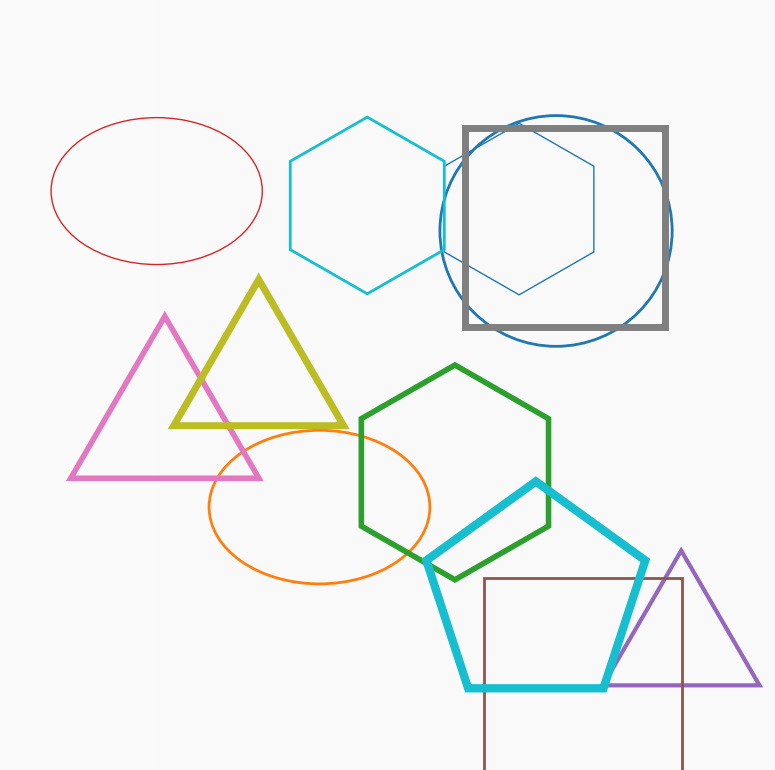[{"shape": "circle", "thickness": 1, "radius": 0.75, "center": [0.717, 0.7]}, {"shape": "hexagon", "thickness": 0.5, "radius": 0.56, "center": [0.67, 0.728]}, {"shape": "oval", "thickness": 1, "radius": 0.71, "center": [0.412, 0.341]}, {"shape": "hexagon", "thickness": 2, "radius": 0.7, "center": [0.587, 0.386]}, {"shape": "oval", "thickness": 0.5, "radius": 0.68, "center": [0.202, 0.752]}, {"shape": "triangle", "thickness": 1.5, "radius": 0.58, "center": [0.879, 0.168]}, {"shape": "square", "thickness": 1, "radius": 0.64, "center": [0.752, 0.122]}, {"shape": "triangle", "thickness": 2, "radius": 0.7, "center": [0.213, 0.449]}, {"shape": "square", "thickness": 2.5, "radius": 0.65, "center": [0.729, 0.704]}, {"shape": "triangle", "thickness": 2.5, "radius": 0.63, "center": [0.334, 0.51]}, {"shape": "pentagon", "thickness": 3, "radius": 0.74, "center": [0.691, 0.226]}, {"shape": "hexagon", "thickness": 1, "radius": 0.57, "center": [0.474, 0.733]}]